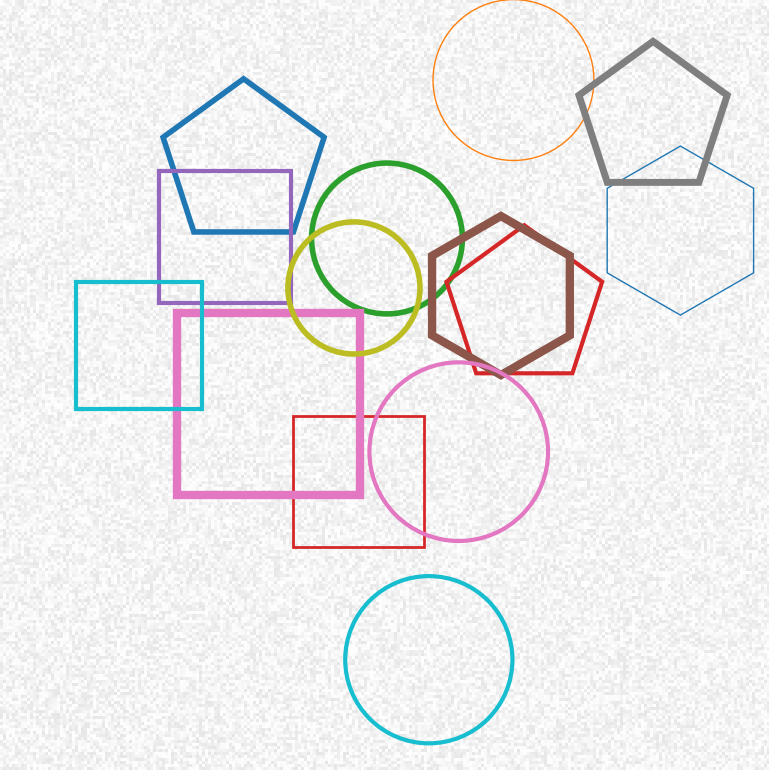[{"shape": "pentagon", "thickness": 2, "radius": 0.55, "center": [0.316, 0.788]}, {"shape": "hexagon", "thickness": 0.5, "radius": 0.55, "center": [0.884, 0.701]}, {"shape": "circle", "thickness": 0.5, "radius": 0.52, "center": [0.667, 0.896]}, {"shape": "circle", "thickness": 2, "radius": 0.49, "center": [0.503, 0.69]}, {"shape": "pentagon", "thickness": 1.5, "radius": 0.53, "center": [0.681, 0.601]}, {"shape": "square", "thickness": 1, "radius": 0.43, "center": [0.466, 0.375]}, {"shape": "square", "thickness": 1.5, "radius": 0.43, "center": [0.292, 0.692]}, {"shape": "hexagon", "thickness": 3, "radius": 0.52, "center": [0.651, 0.616]}, {"shape": "square", "thickness": 3, "radius": 0.59, "center": [0.349, 0.475]}, {"shape": "circle", "thickness": 1.5, "radius": 0.58, "center": [0.596, 0.413]}, {"shape": "pentagon", "thickness": 2.5, "radius": 0.51, "center": [0.848, 0.845]}, {"shape": "circle", "thickness": 2, "radius": 0.43, "center": [0.46, 0.626]}, {"shape": "circle", "thickness": 1.5, "radius": 0.54, "center": [0.557, 0.143]}, {"shape": "square", "thickness": 1.5, "radius": 0.41, "center": [0.181, 0.552]}]